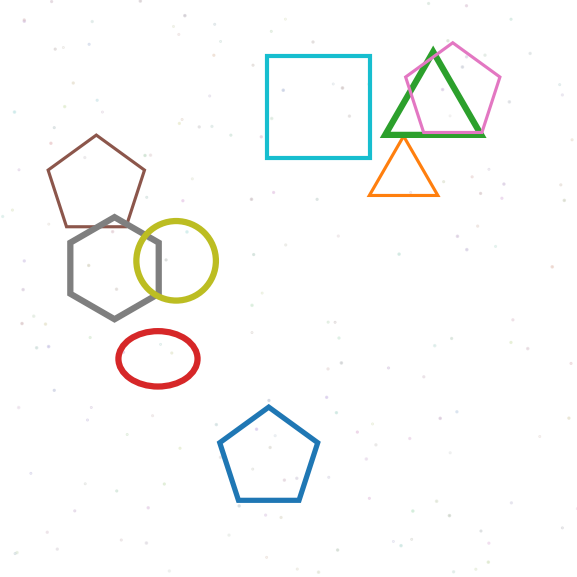[{"shape": "pentagon", "thickness": 2.5, "radius": 0.45, "center": [0.465, 0.205]}, {"shape": "triangle", "thickness": 1.5, "radius": 0.34, "center": [0.699, 0.695]}, {"shape": "triangle", "thickness": 3, "radius": 0.48, "center": [0.75, 0.814]}, {"shape": "oval", "thickness": 3, "radius": 0.34, "center": [0.274, 0.378]}, {"shape": "pentagon", "thickness": 1.5, "radius": 0.44, "center": [0.167, 0.677]}, {"shape": "pentagon", "thickness": 1.5, "radius": 0.43, "center": [0.784, 0.839]}, {"shape": "hexagon", "thickness": 3, "radius": 0.44, "center": [0.198, 0.535]}, {"shape": "circle", "thickness": 3, "radius": 0.34, "center": [0.305, 0.548]}, {"shape": "square", "thickness": 2, "radius": 0.44, "center": [0.551, 0.814]}]